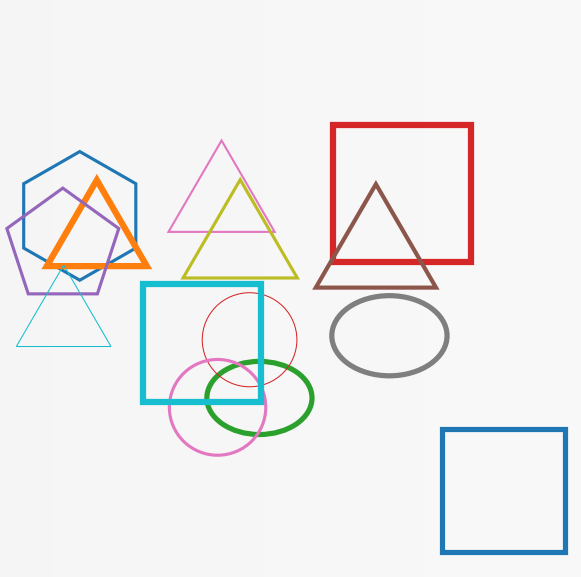[{"shape": "square", "thickness": 2.5, "radius": 0.53, "center": [0.866, 0.15]}, {"shape": "hexagon", "thickness": 1.5, "radius": 0.56, "center": [0.137, 0.625]}, {"shape": "triangle", "thickness": 3, "radius": 0.5, "center": [0.167, 0.588]}, {"shape": "oval", "thickness": 2.5, "radius": 0.45, "center": [0.446, 0.31]}, {"shape": "circle", "thickness": 0.5, "radius": 0.41, "center": [0.429, 0.411]}, {"shape": "square", "thickness": 3, "radius": 0.59, "center": [0.692, 0.664]}, {"shape": "pentagon", "thickness": 1.5, "radius": 0.51, "center": [0.108, 0.572]}, {"shape": "triangle", "thickness": 2, "radius": 0.6, "center": [0.647, 0.561]}, {"shape": "triangle", "thickness": 1, "radius": 0.53, "center": [0.381, 0.65]}, {"shape": "circle", "thickness": 1.5, "radius": 0.41, "center": [0.374, 0.294]}, {"shape": "oval", "thickness": 2.5, "radius": 0.5, "center": [0.67, 0.418]}, {"shape": "triangle", "thickness": 1.5, "radius": 0.57, "center": [0.413, 0.575]}, {"shape": "triangle", "thickness": 0.5, "radius": 0.47, "center": [0.11, 0.446]}, {"shape": "square", "thickness": 3, "radius": 0.51, "center": [0.347, 0.405]}]